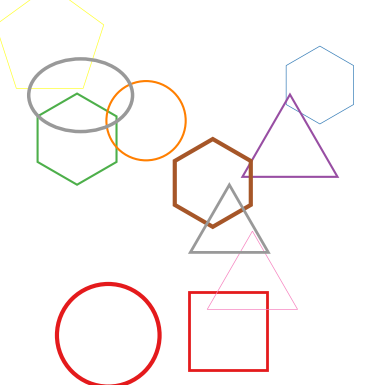[{"shape": "square", "thickness": 2, "radius": 0.51, "center": [0.592, 0.139]}, {"shape": "circle", "thickness": 3, "radius": 0.67, "center": [0.281, 0.129]}, {"shape": "hexagon", "thickness": 0.5, "radius": 0.51, "center": [0.831, 0.779]}, {"shape": "hexagon", "thickness": 1.5, "radius": 0.59, "center": [0.2, 0.639]}, {"shape": "triangle", "thickness": 1.5, "radius": 0.71, "center": [0.753, 0.612]}, {"shape": "circle", "thickness": 1.5, "radius": 0.51, "center": [0.379, 0.686]}, {"shape": "pentagon", "thickness": 0.5, "radius": 0.74, "center": [0.129, 0.89]}, {"shape": "hexagon", "thickness": 3, "radius": 0.57, "center": [0.553, 0.525]}, {"shape": "triangle", "thickness": 0.5, "radius": 0.68, "center": [0.656, 0.264]}, {"shape": "oval", "thickness": 2.5, "radius": 0.67, "center": [0.209, 0.753]}, {"shape": "triangle", "thickness": 2, "radius": 0.58, "center": [0.596, 0.403]}]